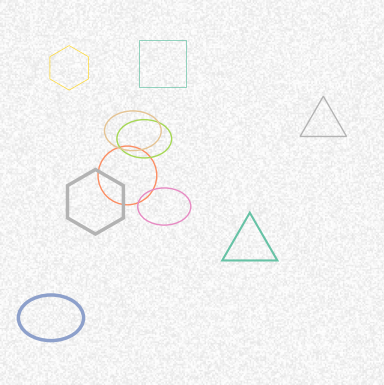[{"shape": "triangle", "thickness": 1.5, "radius": 0.41, "center": [0.649, 0.365]}, {"shape": "square", "thickness": 0.5, "radius": 0.31, "center": [0.422, 0.835]}, {"shape": "circle", "thickness": 1, "radius": 0.38, "center": [0.331, 0.544]}, {"shape": "oval", "thickness": 2.5, "radius": 0.42, "center": [0.132, 0.175]}, {"shape": "oval", "thickness": 1, "radius": 0.34, "center": [0.427, 0.464]}, {"shape": "oval", "thickness": 1, "radius": 0.36, "center": [0.375, 0.64]}, {"shape": "hexagon", "thickness": 0.5, "radius": 0.29, "center": [0.18, 0.824]}, {"shape": "oval", "thickness": 1, "radius": 0.37, "center": [0.345, 0.66]}, {"shape": "triangle", "thickness": 1, "radius": 0.35, "center": [0.84, 0.68]}, {"shape": "hexagon", "thickness": 2.5, "radius": 0.42, "center": [0.248, 0.476]}]